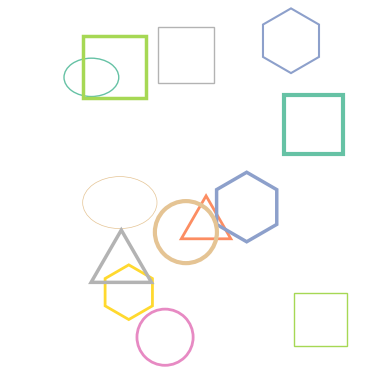[{"shape": "oval", "thickness": 1, "radius": 0.36, "center": [0.237, 0.799]}, {"shape": "square", "thickness": 3, "radius": 0.38, "center": [0.814, 0.678]}, {"shape": "triangle", "thickness": 2, "radius": 0.37, "center": [0.535, 0.417]}, {"shape": "hexagon", "thickness": 1.5, "radius": 0.42, "center": [0.756, 0.894]}, {"shape": "hexagon", "thickness": 2.5, "radius": 0.45, "center": [0.641, 0.462]}, {"shape": "circle", "thickness": 2, "radius": 0.36, "center": [0.429, 0.124]}, {"shape": "square", "thickness": 1, "radius": 0.34, "center": [0.832, 0.17]}, {"shape": "square", "thickness": 2.5, "radius": 0.41, "center": [0.298, 0.826]}, {"shape": "hexagon", "thickness": 2, "radius": 0.35, "center": [0.334, 0.241]}, {"shape": "circle", "thickness": 3, "radius": 0.4, "center": [0.483, 0.397]}, {"shape": "oval", "thickness": 0.5, "radius": 0.48, "center": [0.311, 0.474]}, {"shape": "triangle", "thickness": 2.5, "radius": 0.45, "center": [0.315, 0.312]}, {"shape": "square", "thickness": 1, "radius": 0.36, "center": [0.482, 0.857]}]